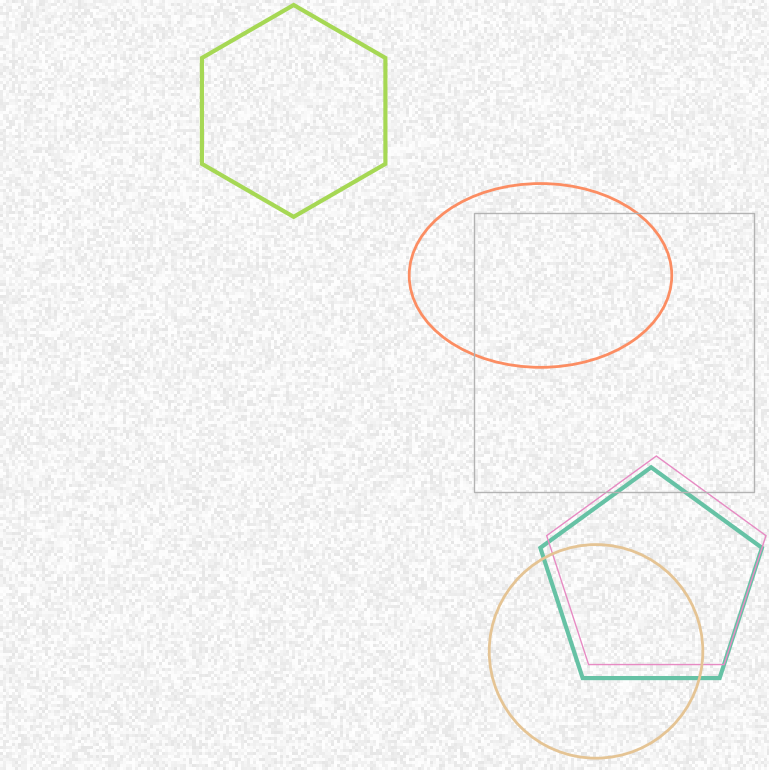[{"shape": "pentagon", "thickness": 1.5, "radius": 0.76, "center": [0.846, 0.242]}, {"shape": "oval", "thickness": 1, "radius": 0.85, "center": [0.702, 0.642]}, {"shape": "pentagon", "thickness": 0.5, "radius": 0.75, "center": [0.852, 0.258]}, {"shape": "hexagon", "thickness": 1.5, "radius": 0.69, "center": [0.381, 0.856]}, {"shape": "circle", "thickness": 1, "radius": 0.69, "center": [0.774, 0.154]}, {"shape": "square", "thickness": 0.5, "radius": 0.91, "center": [0.797, 0.542]}]